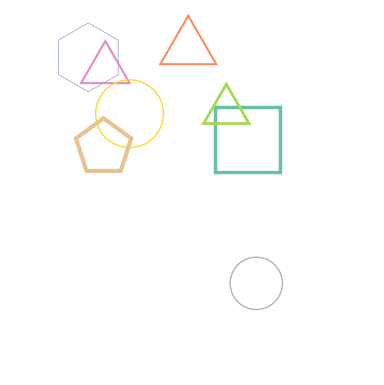[{"shape": "square", "thickness": 2.5, "radius": 0.42, "center": [0.643, 0.638]}, {"shape": "triangle", "thickness": 1.5, "radius": 0.42, "center": [0.489, 0.875]}, {"shape": "hexagon", "thickness": 0.5, "radius": 0.45, "center": [0.229, 0.851]}, {"shape": "triangle", "thickness": 1.5, "radius": 0.36, "center": [0.274, 0.821]}, {"shape": "triangle", "thickness": 2, "radius": 0.34, "center": [0.588, 0.713]}, {"shape": "circle", "thickness": 1, "radius": 0.44, "center": [0.337, 0.705]}, {"shape": "pentagon", "thickness": 3, "radius": 0.38, "center": [0.269, 0.617]}, {"shape": "circle", "thickness": 1, "radius": 0.34, "center": [0.666, 0.264]}]